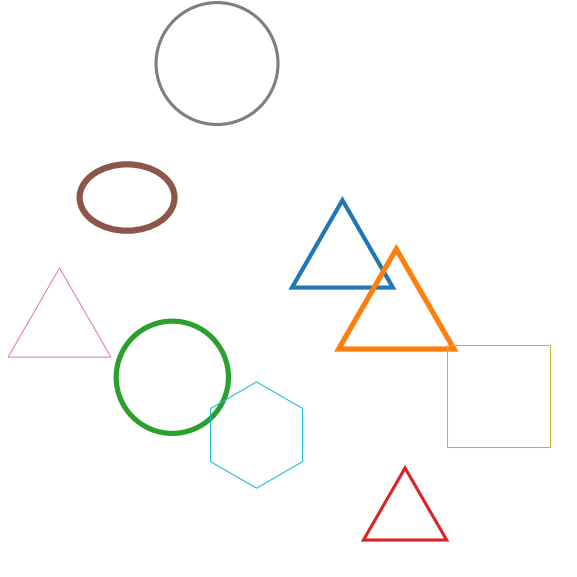[{"shape": "triangle", "thickness": 2, "radius": 0.5, "center": [0.593, 0.552]}, {"shape": "triangle", "thickness": 2.5, "radius": 0.58, "center": [0.686, 0.452]}, {"shape": "circle", "thickness": 2.5, "radius": 0.49, "center": [0.298, 0.346]}, {"shape": "triangle", "thickness": 1.5, "radius": 0.42, "center": [0.701, 0.106]}, {"shape": "oval", "thickness": 3, "radius": 0.41, "center": [0.22, 0.657]}, {"shape": "triangle", "thickness": 0.5, "radius": 0.51, "center": [0.103, 0.432]}, {"shape": "circle", "thickness": 1.5, "radius": 0.53, "center": [0.376, 0.889]}, {"shape": "square", "thickness": 0.5, "radius": 0.44, "center": [0.863, 0.314]}, {"shape": "hexagon", "thickness": 0.5, "radius": 0.46, "center": [0.444, 0.246]}]